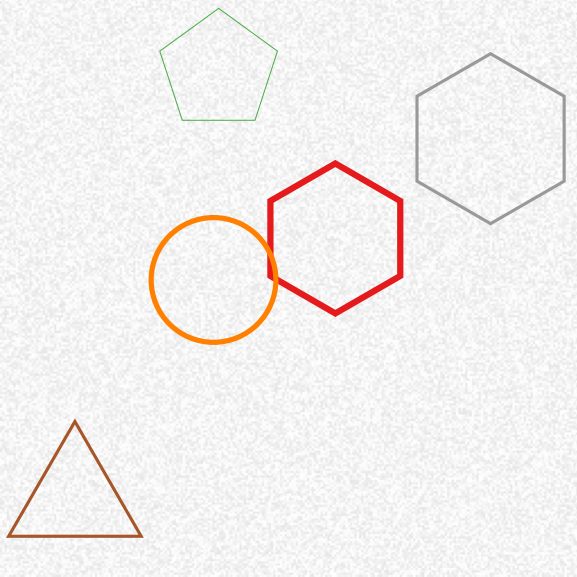[{"shape": "hexagon", "thickness": 3, "radius": 0.65, "center": [0.581, 0.586]}, {"shape": "pentagon", "thickness": 0.5, "radius": 0.54, "center": [0.379, 0.878]}, {"shape": "circle", "thickness": 2.5, "radius": 0.54, "center": [0.37, 0.514]}, {"shape": "triangle", "thickness": 1.5, "radius": 0.66, "center": [0.13, 0.137]}, {"shape": "hexagon", "thickness": 1.5, "radius": 0.74, "center": [0.849, 0.759]}]